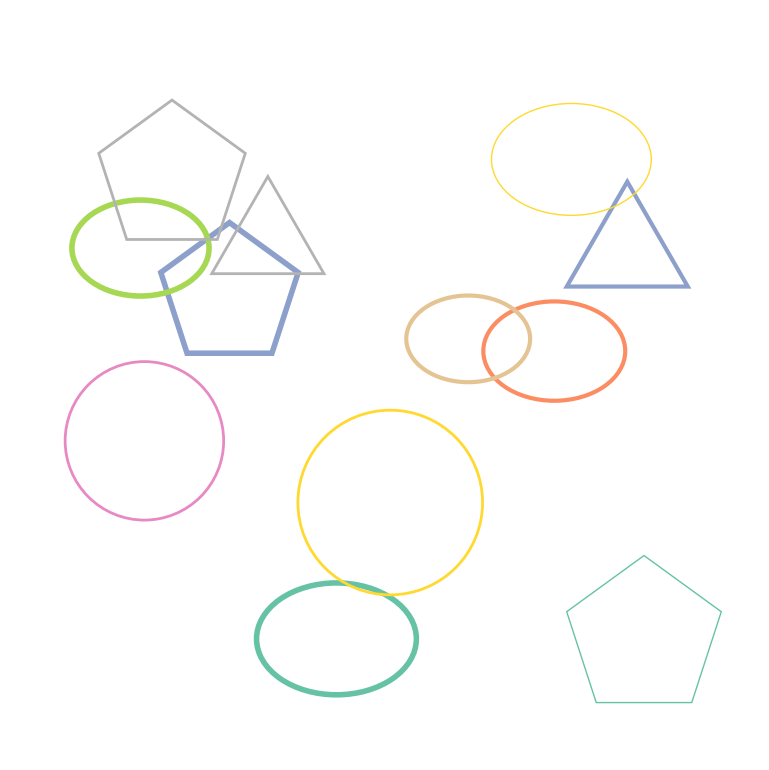[{"shape": "oval", "thickness": 2, "radius": 0.52, "center": [0.437, 0.17]}, {"shape": "pentagon", "thickness": 0.5, "radius": 0.53, "center": [0.836, 0.173]}, {"shape": "oval", "thickness": 1.5, "radius": 0.46, "center": [0.72, 0.544]}, {"shape": "pentagon", "thickness": 2, "radius": 0.47, "center": [0.298, 0.617]}, {"shape": "triangle", "thickness": 1.5, "radius": 0.45, "center": [0.815, 0.673]}, {"shape": "circle", "thickness": 1, "radius": 0.51, "center": [0.188, 0.427]}, {"shape": "oval", "thickness": 2, "radius": 0.45, "center": [0.182, 0.678]}, {"shape": "oval", "thickness": 0.5, "radius": 0.52, "center": [0.742, 0.793]}, {"shape": "circle", "thickness": 1, "radius": 0.6, "center": [0.507, 0.347]}, {"shape": "oval", "thickness": 1.5, "radius": 0.4, "center": [0.608, 0.56]}, {"shape": "triangle", "thickness": 1, "radius": 0.42, "center": [0.348, 0.687]}, {"shape": "pentagon", "thickness": 1, "radius": 0.5, "center": [0.223, 0.77]}]